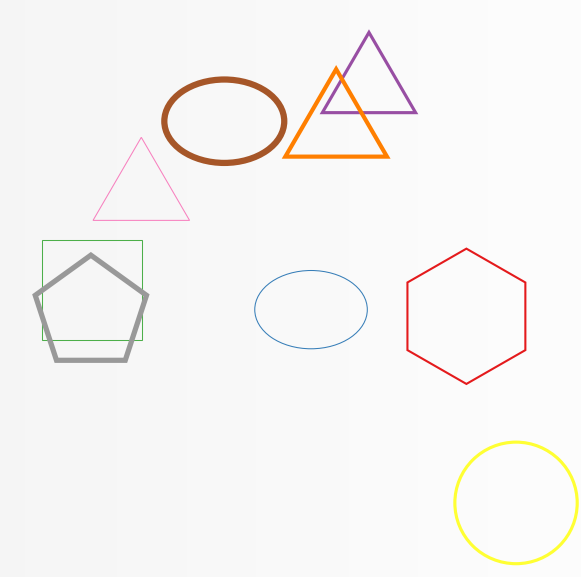[{"shape": "hexagon", "thickness": 1, "radius": 0.59, "center": [0.802, 0.451]}, {"shape": "oval", "thickness": 0.5, "radius": 0.48, "center": [0.535, 0.463]}, {"shape": "square", "thickness": 0.5, "radius": 0.43, "center": [0.158, 0.497]}, {"shape": "triangle", "thickness": 1.5, "radius": 0.46, "center": [0.635, 0.85]}, {"shape": "triangle", "thickness": 2, "radius": 0.5, "center": [0.578, 0.778]}, {"shape": "circle", "thickness": 1.5, "radius": 0.53, "center": [0.888, 0.128]}, {"shape": "oval", "thickness": 3, "radius": 0.52, "center": [0.386, 0.789]}, {"shape": "triangle", "thickness": 0.5, "radius": 0.48, "center": [0.243, 0.665]}, {"shape": "pentagon", "thickness": 2.5, "radius": 0.5, "center": [0.156, 0.457]}]